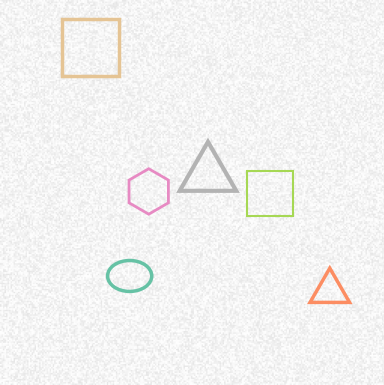[{"shape": "oval", "thickness": 2.5, "radius": 0.29, "center": [0.337, 0.283]}, {"shape": "triangle", "thickness": 2.5, "radius": 0.3, "center": [0.857, 0.244]}, {"shape": "hexagon", "thickness": 2, "radius": 0.3, "center": [0.386, 0.503]}, {"shape": "square", "thickness": 1.5, "radius": 0.3, "center": [0.7, 0.497]}, {"shape": "square", "thickness": 2.5, "radius": 0.37, "center": [0.235, 0.877]}, {"shape": "triangle", "thickness": 3, "radius": 0.42, "center": [0.54, 0.547]}]